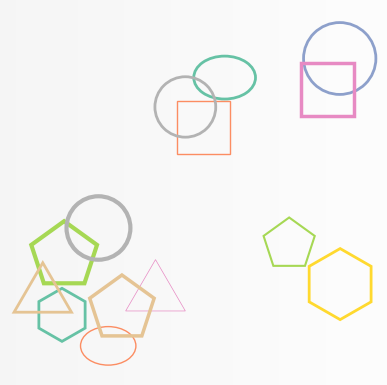[{"shape": "hexagon", "thickness": 2, "radius": 0.34, "center": [0.16, 0.182]}, {"shape": "oval", "thickness": 2, "radius": 0.4, "center": [0.58, 0.799]}, {"shape": "oval", "thickness": 1, "radius": 0.36, "center": [0.279, 0.102]}, {"shape": "square", "thickness": 1, "radius": 0.34, "center": [0.524, 0.67]}, {"shape": "circle", "thickness": 2, "radius": 0.47, "center": [0.877, 0.848]}, {"shape": "triangle", "thickness": 0.5, "radius": 0.44, "center": [0.401, 0.237]}, {"shape": "square", "thickness": 2.5, "radius": 0.34, "center": [0.845, 0.767]}, {"shape": "pentagon", "thickness": 1.5, "radius": 0.35, "center": [0.746, 0.366]}, {"shape": "pentagon", "thickness": 3, "radius": 0.45, "center": [0.166, 0.336]}, {"shape": "hexagon", "thickness": 2, "radius": 0.46, "center": [0.878, 0.262]}, {"shape": "pentagon", "thickness": 2.5, "radius": 0.44, "center": [0.315, 0.198]}, {"shape": "triangle", "thickness": 2, "radius": 0.43, "center": [0.11, 0.232]}, {"shape": "circle", "thickness": 3, "radius": 0.41, "center": [0.254, 0.408]}, {"shape": "circle", "thickness": 2, "radius": 0.39, "center": [0.478, 0.722]}]